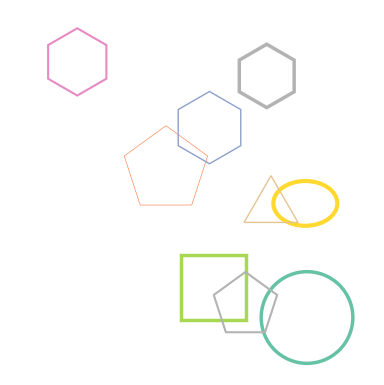[{"shape": "circle", "thickness": 2.5, "radius": 0.6, "center": [0.797, 0.175]}, {"shape": "pentagon", "thickness": 0.5, "radius": 0.57, "center": [0.431, 0.56]}, {"shape": "hexagon", "thickness": 1, "radius": 0.47, "center": [0.544, 0.669]}, {"shape": "hexagon", "thickness": 1.5, "radius": 0.44, "center": [0.201, 0.839]}, {"shape": "square", "thickness": 2.5, "radius": 0.42, "center": [0.554, 0.253]}, {"shape": "oval", "thickness": 3, "radius": 0.42, "center": [0.793, 0.472]}, {"shape": "triangle", "thickness": 1, "radius": 0.4, "center": [0.704, 0.463]}, {"shape": "hexagon", "thickness": 2.5, "radius": 0.41, "center": [0.693, 0.803]}, {"shape": "pentagon", "thickness": 1.5, "radius": 0.43, "center": [0.638, 0.207]}]